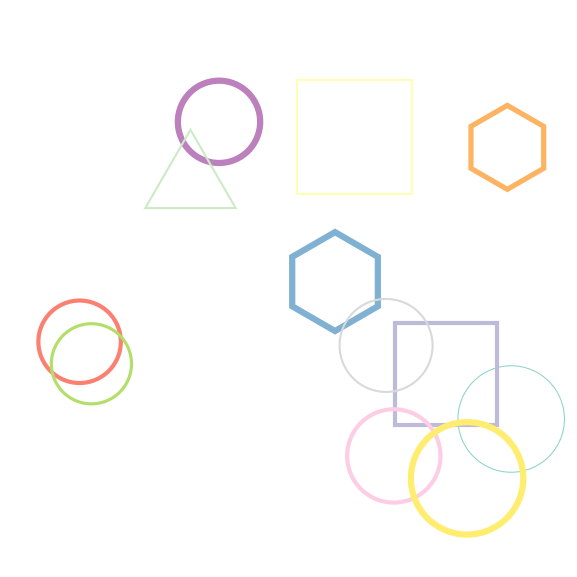[{"shape": "circle", "thickness": 0.5, "radius": 0.46, "center": [0.885, 0.274]}, {"shape": "square", "thickness": 1, "radius": 0.5, "center": [0.614, 0.762]}, {"shape": "square", "thickness": 2, "radius": 0.44, "center": [0.772, 0.352]}, {"shape": "circle", "thickness": 2, "radius": 0.36, "center": [0.138, 0.407]}, {"shape": "hexagon", "thickness": 3, "radius": 0.43, "center": [0.58, 0.512]}, {"shape": "hexagon", "thickness": 2.5, "radius": 0.36, "center": [0.878, 0.744]}, {"shape": "circle", "thickness": 1.5, "radius": 0.35, "center": [0.158, 0.369]}, {"shape": "circle", "thickness": 2, "radius": 0.4, "center": [0.682, 0.21]}, {"shape": "circle", "thickness": 1, "radius": 0.4, "center": [0.669, 0.401]}, {"shape": "circle", "thickness": 3, "radius": 0.36, "center": [0.379, 0.788]}, {"shape": "triangle", "thickness": 1, "radius": 0.45, "center": [0.33, 0.684]}, {"shape": "circle", "thickness": 3, "radius": 0.49, "center": [0.809, 0.171]}]